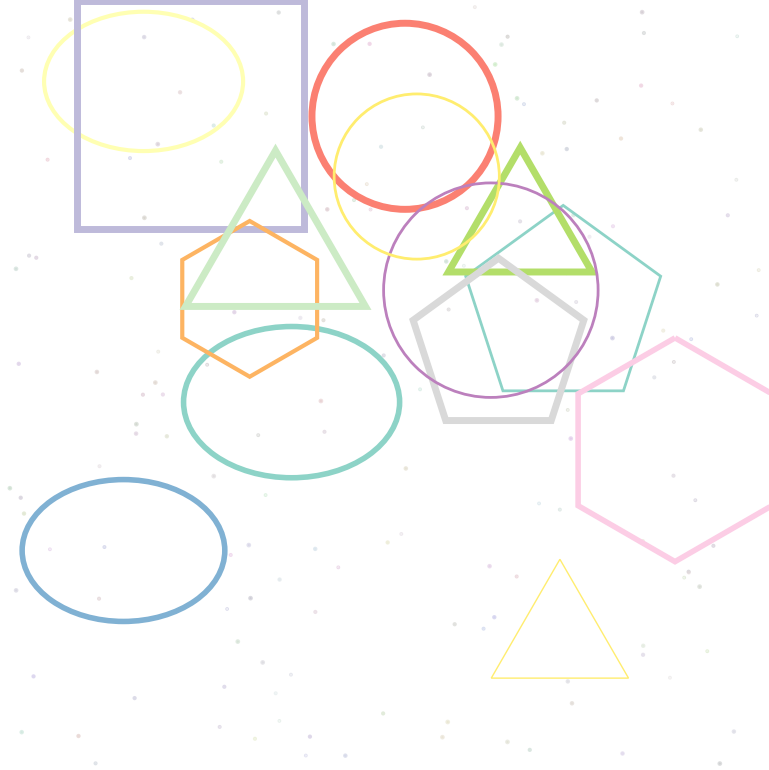[{"shape": "oval", "thickness": 2, "radius": 0.7, "center": [0.379, 0.478]}, {"shape": "pentagon", "thickness": 1, "radius": 0.67, "center": [0.731, 0.6]}, {"shape": "oval", "thickness": 1.5, "radius": 0.65, "center": [0.186, 0.894]}, {"shape": "square", "thickness": 2.5, "radius": 0.74, "center": [0.247, 0.851]}, {"shape": "circle", "thickness": 2.5, "radius": 0.6, "center": [0.526, 0.849]}, {"shape": "oval", "thickness": 2, "radius": 0.66, "center": [0.16, 0.285]}, {"shape": "hexagon", "thickness": 1.5, "radius": 0.51, "center": [0.324, 0.612]}, {"shape": "triangle", "thickness": 2.5, "radius": 0.54, "center": [0.676, 0.701]}, {"shape": "hexagon", "thickness": 2, "radius": 0.73, "center": [0.877, 0.416]}, {"shape": "pentagon", "thickness": 2.5, "radius": 0.58, "center": [0.647, 0.548]}, {"shape": "circle", "thickness": 1, "radius": 0.7, "center": [0.637, 0.623]}, {"shape": "triangle", "thickness": 2.5, "radius": 0.67, "center": [0.358, 0.669]}, {"shape": "circle", "thickness": 1, "radius": 0.54, "center": [0.541, 0.771]}, {"shape": "triangle", "thickness": 0.5, "radius": 0.51, "center": [0.727, 0.171]}]